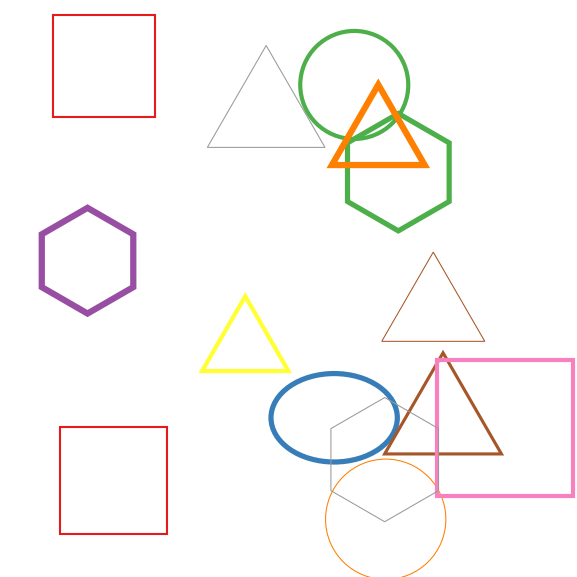[{"shape": "square", "thickness": 1, "radius": 0.47, "center": [0.196, 0.167]}, {"shape": "square", "thickness": 1, "radius": 0.44, "center": [0.18, 0.885]}, {"shape": "oval", "thickness": 2.5, "radius": 0.55, "center": [0.579, 0.276]}, {"shape": "hexagon", "thickness": 2.5, "radius": 0.51, "center": [0.69, 0.701]}, {"shape": "circle", "thickness": 2, "radius": 0.47, "center": [0.613, 0.852]}, {"shape": "hexagon", "thickness": 3, "radius": 0.46, "center": [0.152, 0.548]}, {"shape": "circle", "thickness": 0.5, "radius": 0.52, "center": [0.668, 0.1]}, {"shape": "triangle", "thickness": 3, "radius": 0.46, "center": [0.655, 0.76]}, {"shape": "triangle", "thickness": 2, "radius": 0.43, "center": [0.425, 0.4]}, {"shape": "triangle", "thickness": 1.5, "radius": 0.58, "center": [0.767, 0.271]}, {"shape": "triangle", "thickness": 0.5, "radius": 0.52, "center": [0.75, 0.46]}, {"shape": "square", "thickness": 2, "radius": 0.59, "center": [0.875, 0.258]}, {"shape": "hexagon", "thickness": 0.5, "radius": 0.54, "center": [0.666, 0.203]}, {"shape": "triangle", "thickness": 0.5, "radius": 0.59, "center": [0.461, 0.803]}]